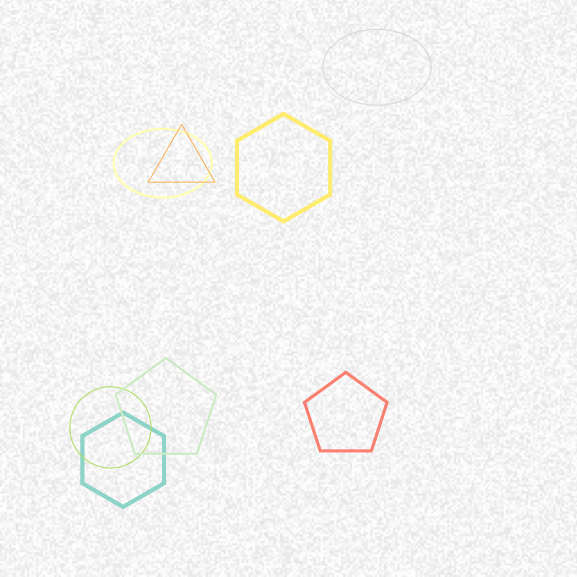[{"shape": "hexagon", "thickness": 2, "radius": 0.41, "center": [0.213, 0.203]}, {"shape": "oval", "thickness": 1, "radius": 0.43, "center": [0.282, 0.717]}, {"shape": "pentagon", "thickness": 1.5, "radius": 0.38, "center": [0.599, 0.279]}, {"shape": "triangle", "thickness": 0.5, "radius": 0.33, "center": [0.315, 0.717]}, {"shape": "circle", "thickness": 0.5, "radius": 0.35, "center": [0.191, 0.259]}, {"shape": "oval", "thickness": 0.5, "radius": 0.47, "center": [0.653, 0.883]}, {"shape": "pentagon", "thickness": 1, "radius": 0.46, "center": [0.287, 0.287]}, {"shape": "hexagon", "thickness": 2, "radius": 0.47, "center": [0.491, 0.709]}]